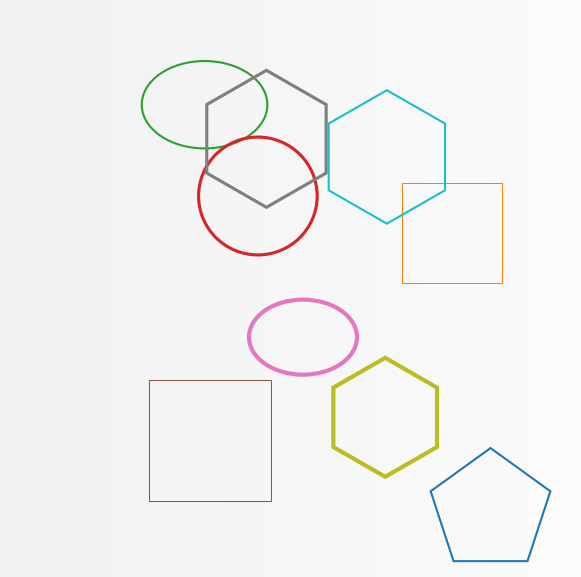[{"shape": "pentagon", "thickness": 1, "radius": 0.54, "center": [0.844, 0.115]}, {"shape": "square", "thickness": 0.5, "radius": 0.43, "center": [0.778, 0.595]}, {"shape": "oval", "thickness": 1, "radius": 0.54, "center": [0.352, 0.818]}, {"shape": "circle", "thickness": 1.5, "radius": 0.51, "center": [0.444, 0.66]}, {"shape": "square", "thickness": 0.5, "radius": 0.53, "center": [0.361, 0.237]}, {"shape": "oval", "thickness": 2, "radius": 0.46, "center": [0.521, 0.415]}, {"shape": "hexagon", "thickness": 1.5, "radius": 0.59, "center": [0.458, 0.759]}, {"shape": "hexagon", "thickness": 2, "radius": 0.51, "center": [0.663, 0.277]}, {"shape": "hexagon", "thickness": 1, "radius": 0.58, "center": [0.666, 0.727]}]